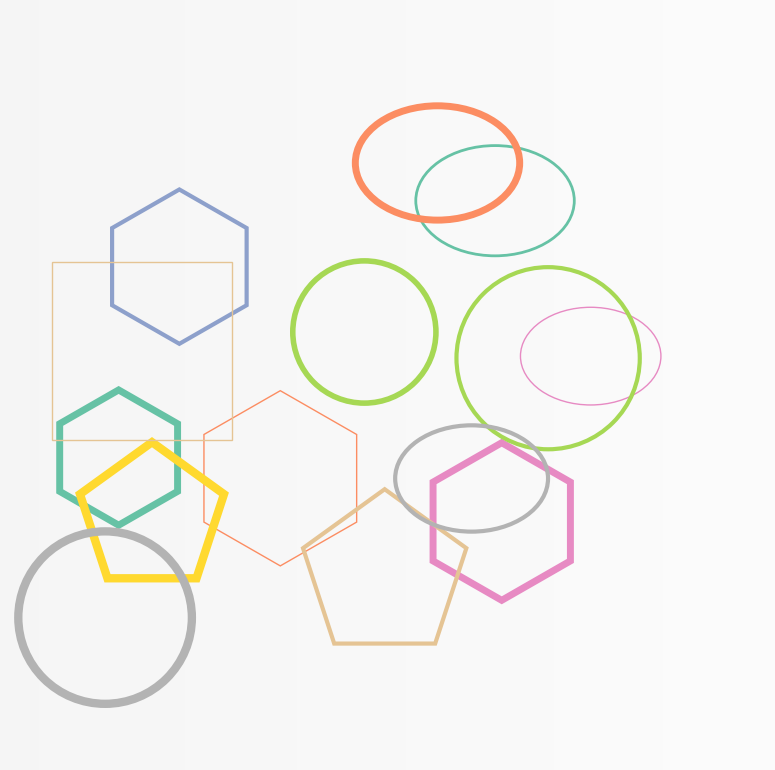[{"shape": "hexagon", "thickness": 2.5, "radius": 0.44, "center": [0.153, 0.406]}, {"shape": "oval", "thickness": 1, "radius": 0.51, "center": [0.639, 0.739]}, {"shape": "oval", "thickness": 2.5, "radius": 0.53, "center": [0.565, 0.788]}, {"shape": "hexagon", "thickness": 0.5, "radius": 0.57, "center": [0.362, 0.379]}, {"shape": "hexagon", "thickness": 1.5, "radius": 0.5, "center": [0.231, 0.654]}, {"shape": "oval", "thickness": 0.5, "radius": 0.45, "center": [0.762, 0.538]}, {"shape": "hexagon", "thickness": 2.5, "radius": 0.51, "center": [0.647, 0.323]}, {"shape": "circle", "thickness": 1.5, "radius": 0.59, "center": [0.707, 0.535]}, {"shape": "circle", "thickness": 2, "radius": 0.46, "center": [0.47, 0.569]}, {"shape": "pentagon", "thickness": 3, "radius": 0.49, "center": [0.196, 0.328]}, {"shape": "pentagon", "thickness": 1.5, "radius": 0.55, "center": [0.496, 0.254]}, {"shape": "square", "thickness": 0.5, "radius": 0.58, "center": [0.184, 0.544]}, {"shape": "oval", "thickness": 1.5, "radius": 0.49, "center": [0.609, 0.379]}, {"shape": "circle", "thickness": 3, "radius": 0.56, "center": [0.136, 0.198]}]